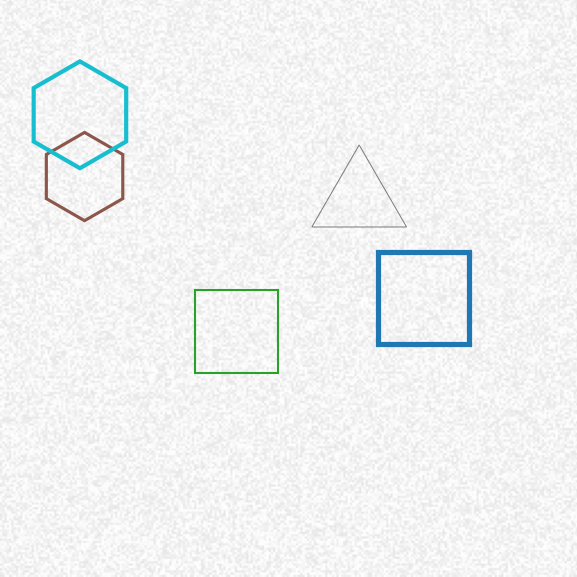[{"shape": "square", "thickness": 2.5, "radius": 0.4, "center": [0.733, 0.483]}, {"shape": "square", "thickness": 1, "radius": 0.36, "center": [0.41, 0.425]}, {"shape": "hexagon", "thickness": 1.5, "radius": 0.38, "center": [0.146, 0.693]}, {"shape": "triangle", "thickness": 0.5, "radius": 0.47, "center": [0.622, 0.653]}, {"shape": "hexagon", "thickness": 2, "radius": 0.46, "center": [0.138, 0.8]}]